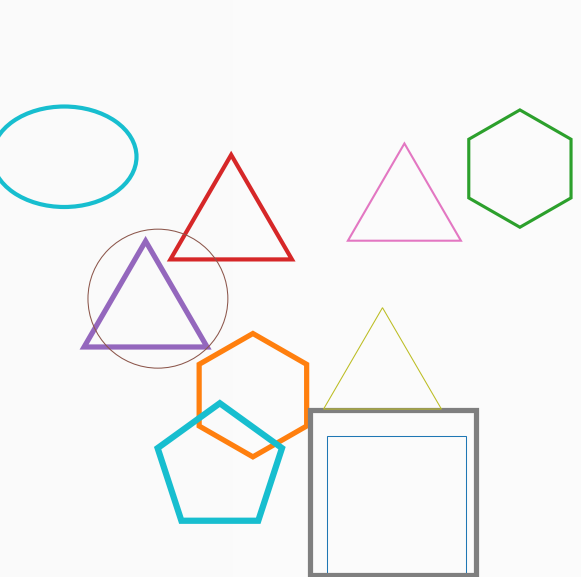[{"shape": "square", "thickness": 0.5, "radius": 0.6, "center": [0.682, 0.124]}, {"shape": "hexagon", "thickness": 2.5, "radius": 0.53, "center": [0.435, 0.315]}, {"shape": "hexagon", "thickness": 1.5, "radius": 0.51, "center": [0.894, 0.707]}, {"shape": "triangle", "thickness": 2, "radius": 0.6, "center": [0.398, 0.61]}, {"shape": "triangle", "thickness": 2.5, "radius": 0.61, "center": [0.25, 0.459]}, {"shape": "circle", "thickness": 0.5, "radius": 0.6, "center": [0.272, 0.482]}, {"shape": "triangle", "thickness": 1, "radius": 0.56, "center": [0.696, 0.638]}, {"shape": "square", "thickness": 2.5, "radius": 0.71, "center": [0.676, 0.146]}, {"shape": "triangle", "thickness": 0.5, "radius": 0.59, "center": [0.658, 0.349]}, {"shape": "pentagon", "thickness": 3, "radius": 0.56, "center": [0.378, 0.188]}, {"shape": "oval", "thickness": 2, "radius": 0.62, "center": [0.111, 0.728]}]